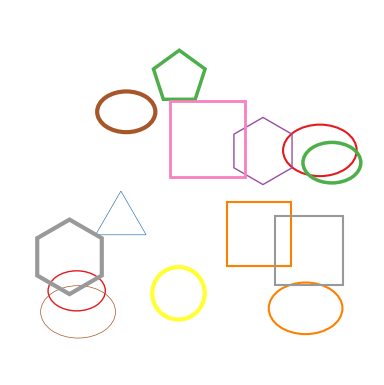[{"shape": "oval", "thickness": 1, "radius": 0.37, "center": [0.199, 0.245]}, {"shape": "oval", "thickness": 1.5, "radius": 0.48, "center": [0.831, 0.609]}, {"shape": "triangle", "thickness": 0.5, "radius": 0.38, "center": [0.314, 0.428]}, {"shape": "oval", "thickness": 2.5, "radius": 0.38, "center": [0.862, 0.578]}, {"shape": "pentagon", "thickness": 2.5, "radius": 0.35, "center": [0.466, 0.799]}, {"shape": "hexagon", "thickness": 1, "radius": 0.44, "center": [0.683, 0.608]}, {"shape": "oval", "thickness": 1.5, "radius": 0.48, "center": [0.794, 0.199]}, {"shape": "square", "thickness": 1.5, "radius": 0.42, "center": [0.673, 0.392]}, {"shape": "circle", "thickness": 3, "radius": 0.34, "center": [0.463, 0.238]}, {"shape": "oval", "thickness": 0.5, "radius": 0.49, "center": [0.203, 0.19]}, {"shape": "oval", "thickness": 3, "radius": 0.38, "center": [0.328, 0.71]}, {"shape": "square", "thickness": 2, "radius": 0.49, "center": [0.538, 0.639]}, {"shape": "hexagon", "thickness": 3, "radius": 0.48, "center": [0.181, 0.333]}, {"shape": "square", "thickness": 1.5, "radius": 0.44, "center": [0.803, 0.349]}]